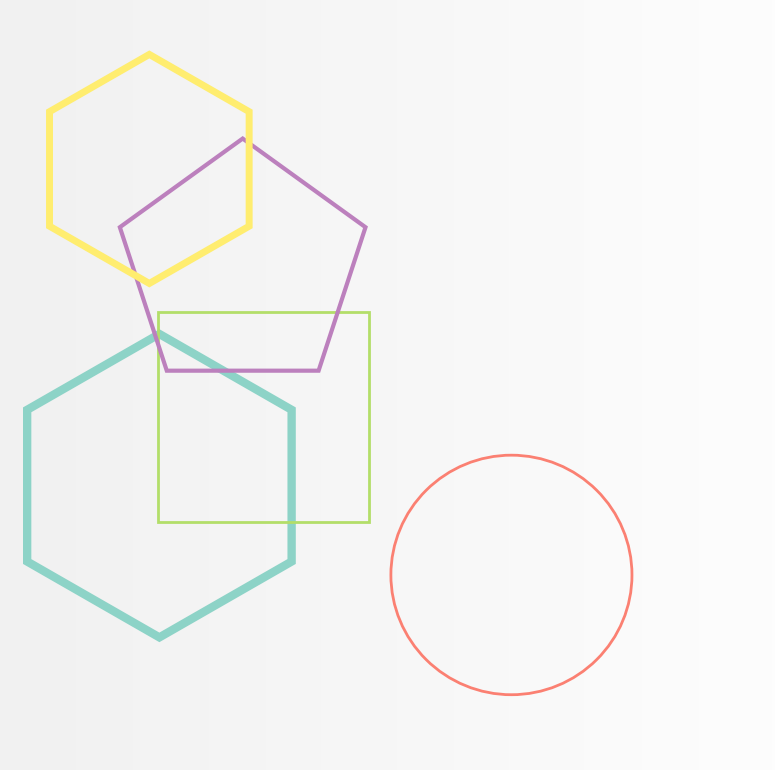[{"shape": "hexagon", "thickness": 3, "radius": 0.99, "center": [0.206, 0.369]}, {"shape": "circle", "thickness": 1, "radius": 0.78, "center": [0.66, 0.253]}, {"shape": "square", "thickness": 1, "radius": 0.68, "center": [0.34, 0.459]}, {"shape": "pentagon", "thickness": 1.5, "radius": 0.83, "center": [0.313, 0.653]}, {"shape": "hexagon", "thickness": 2.5, "radius": 0.74, "center": [0.193, 0.781]}]